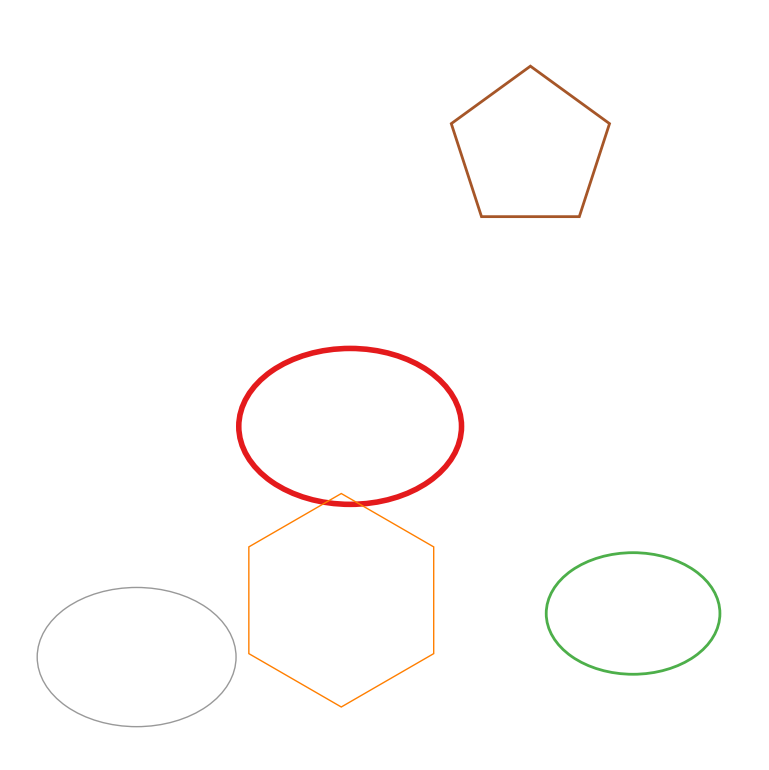[{"shape": "oval", "thickness": 2, "radius": 0.72, "center": [0.455, 0.446]}, {"shape": "oval", "thickness": 1, "radius": 0.56, "center": [0.822, 0.203]}, {"shape": "hexagon", "thickness": 0.5, "radius": 0.69, "center": [0.443, 0.22]}, {"shape": "pentagon", "thickness": 1, "radius": 0.54, "center": [0.689, 0.806]}, {"shape": "oval", "thickness": 0.5, "radius": 0.65, "center": [0.177, 0.147]}]